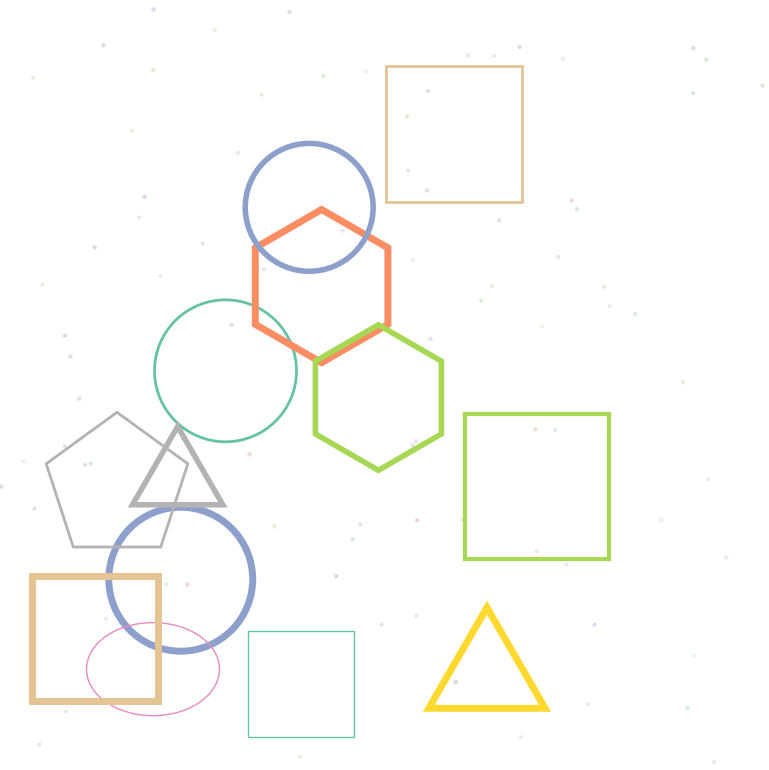[{"shape": "square", "thickness": 0.5, "radius": 0.34, "center": [0.39, 0.112]}, {"shape": "circle", "thickness": 1, "radius": 0.46, "center": [0.293, 0.518]}, {"shape": "hexagon", "thickness": 2.5, "radius": 0.5, "center": [0.418, 0.628]}, {"shape": "circle", "thickness": 2, "radius": 0.42, "center": [0.402, 0.731]}, {"shape": "circle", "thickness": 2.5, "radius": 0.47, "center": [0.235, 0.248]}, {"shape": "oval", "thickness": 0.5, "radius": 0.43, "center": [0.199, 0.131]}, {"shape": "square", "thickness": 1.5, "radius": 0.47, "center": [0.697, 0.368]}, {"shape": "hexagon", "thickness": 2, "radius": 0.47, "center": [0.491, 0.484]}, {"shape": "triangle", "thickness": 2.5, "radius": 0.44, "center": [0.632, 0.124]}, {"shape": "square", "thickness": 1, "radius": 0.44, "center": [0.59, 0.826]}, {"shape": "square", "thickness": 2.5, "radius": 0.41, "center": [0.124, 0.171]}, {"shape": "triangle", "thickness": 2, "radius": 0.34, "center": [0.231, 0.378]}, {"shape": "pentagon", "thickness": 1, "radius": 0.48, "center": [0.152, 0.368]}]